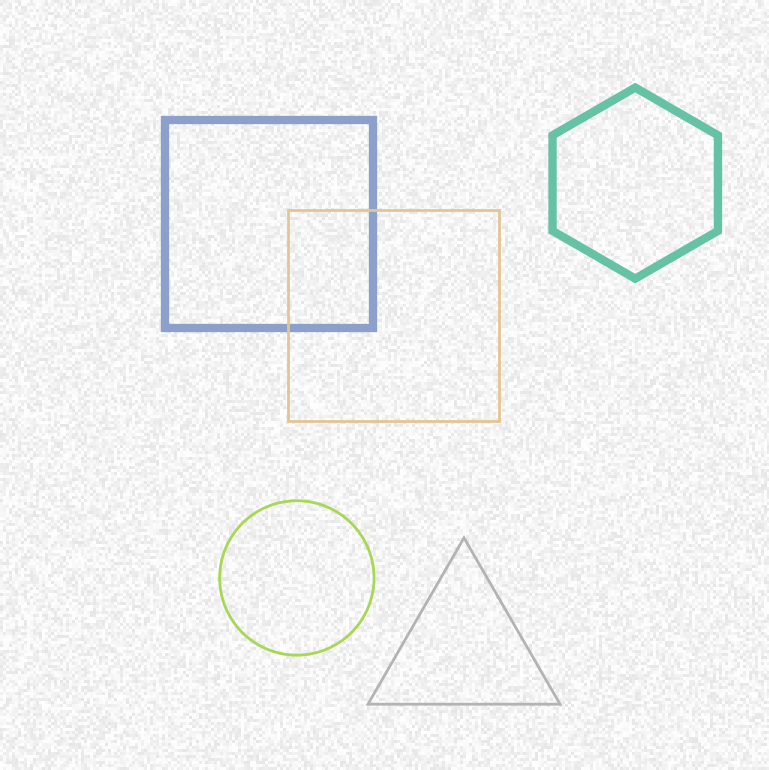[{"shape": "hexagon", "thickness": 3, "radius": 0.62, "center": [0.825, 0.762]}, {"shape": "square", "thickness": 3, "radius": 0.68, "center": [0.349, 0.709]}, {"shape": "circle", "thickness": 1, "radius": 0.5, "center": [0.386, 0.249]}, {"shape": "square", "thickness": 1, "radius": 0.68, "center": [0.511, 0.59]}, {"shape": "triangle", "thickness": 1, "radius": 0.72, "center": [0.603, 0.157]}]